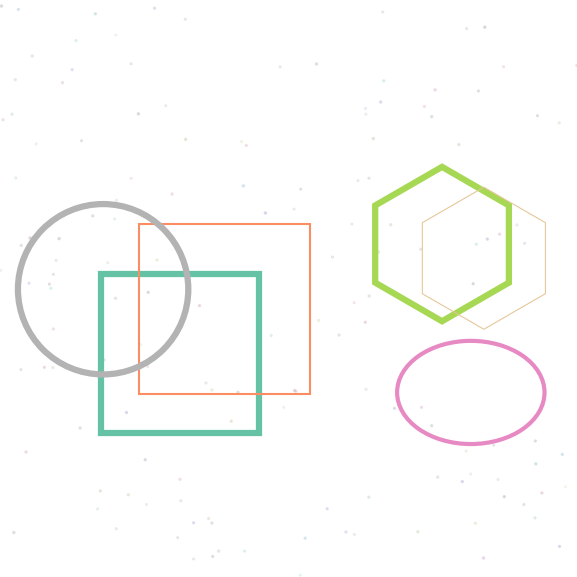[{"shape": "square", "thickness": 3, "radius": 0.69, "center": [0.312, 0.387]}, {"shape": "square", "thickness": 1, "radius": 0.74, "center": [0.389, 0.464]}, {"shape": "oval", "thickness": 2, "radius": 0.64, "center": [0.815, 0.32]}, {"shape": "hexagon", "thickness": 3, "radius": 0.67, "center": [0.765, 0.577]}, {"shape": "hexagon", "thickness": 0.5, "radius": 0.62, "center": [0.838, 0.552]}, {"shape": "circle", "thickness": 3, "radius": 0.74, "center": [0.179, 0.498]}]